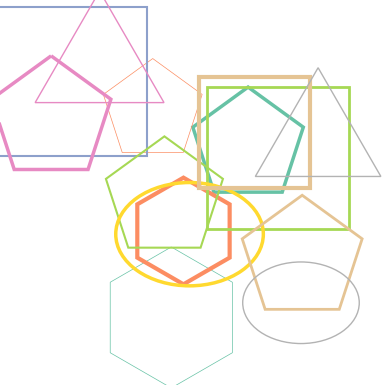[{"shape": "hexagon", "thickness": 0.5, "radius": 0.92, "center": [0.445, 0.175]}, {"shape": "pentagon", "thickness": 2.5, "radius": 0.75, "center": [0.644, 0.623]}, {"shape": "hexagon", "thickness": 3, "radius": 0.69, "center": [0.477, 0.4]}, {"shape": "pentagon", "thickness": 0.5, "radius": 0.67, "center": [0.397, 0.713]}, {"shape": "square", "thickness": 1.5, "radius": 0.97, "center": [0.188, 0.789]}, {"shape": "triangle", "thickness": 1, "radius": 0.97, "center": [0.259, 0.83]}, {"shape": "pentagon", "thickness": 2.5, "radius": 0.82, "center": [0.133, 0.692]}, {"shape": "square", "thickness": 2, "radius": 0.92, "center": [0.723, 0.589]}, {"shape": "pentagon", "thickness": 1.5, "radius": 0.8, "center": [0.427, 0.486]}, {"shape": "oval", "thickness": 2.5, "radius": 0.96, "center": [0.492, 0.392]}, {"shape": "square", "thickness": 3, "radius": 0.72, "center": [0.661, 0.656]}, {"shape": "pentagon", "thickness": 2, "radius": 0.82, "center": [0.785, 0.329]}, {"shape": "triangle", "thickness": 1, "radius": 0.94, "center": [0.826, 0.636]}, {"shape": "oval", "thickness": 1, "radius": 0.76, "center": [0.782, 0.214]}]